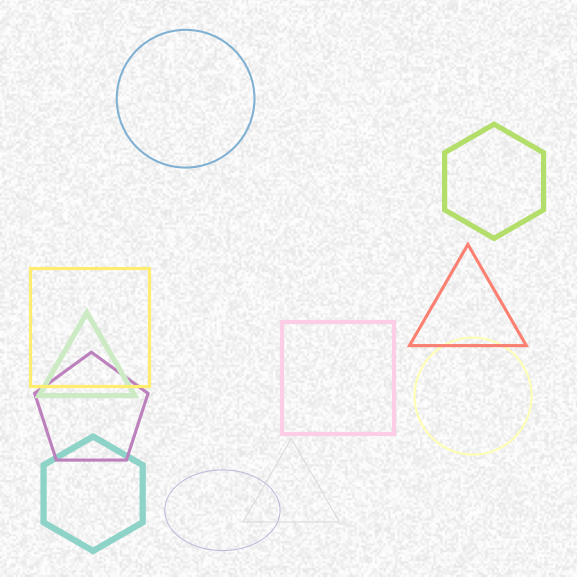[{"shape": "hexagon", "thickness": 3, "radius": 0.5, "center": [0.161, 0.144]}, {"shape": "circle", "thickness": 1, "radius": 0.51, "center": [0.819, 0.313]}, {"shape": "oval", "thickness": 0.5, "radius": 0.5, "center": [0.385, 0.116]}, {"shape": "triangle", "thickness": 1.5, "radius": 0.58, "center": [0.81, 0.459]}, {"shape": "circle", "thickness": 1, "radius": 0.6, "center": [0.321, 0.828]}, {"shape": "hexagon", "thickness": 2.5, "radius": 0.49, "center": [0.856, 0.685]}, {"shape": "square", "thickness": 2, "radius": 0.48, "center": [0.585, 0.345]}, {"shape": "triangle", "thickness": 0.5, "radius": 0.48, "center": [0.504, 0.143]}, {"shape": "pentagon", "thickness": 1.5, "radius": 0.52, "center": [0.158, 0.286]}, {"shape": "triangle", "thickness": 2.5, "radius": 0.48, "center": [0.151, 0.362]}, {"shape": "square", "thickness": 1.5, "radius": 0.51, "center": [0.155, 0.433]}]